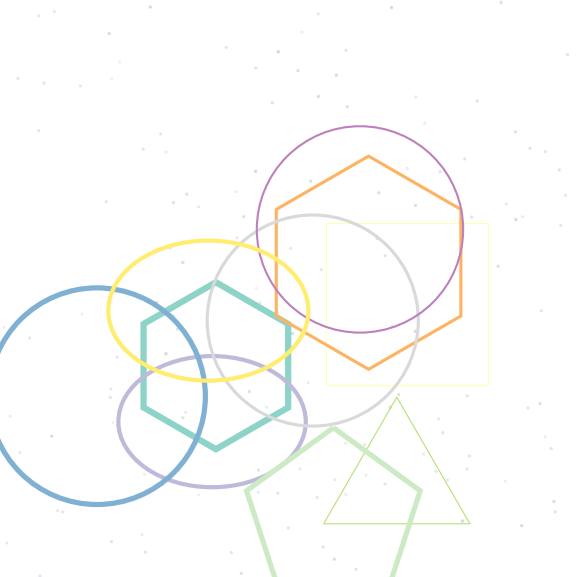[{"shape": "hexagon", "thickness": 3, "radius": 0.72, "center": [0.374, 0.366]}, {"shape": "square", "thickness": 0.5, "radius": 0.7, "center": [0.705, 0.473]}, {"shape": "oval", "thickness": 2, "radius": 0.81, "center": [0.367, 0.269]}, {"shape": "circle", "thickness": 2.5, "radius": 0.94, "center": [0.168, 0.313]}, {"shape": "hexagon", "thickness": 1.5, "radius": 0.92, "center": [0.638, 0.544]}, {"shape": "triangle", "thickness": 0.5, "radius": 0.73, "center": [0.687, 0.165]}, {"shape": "circle", "thickness": 1.5, "radius": 0.91, "center": [0.542, 0.444]}, {"shape": "circle", "thickness": 1, "radius": 0.89, "center": [0.623, 0.602]}, {"shape": "pentagon", "thickness": 2.5, "radius": 0.79, "center": [0.577, 0.1]}, {"shape": "oval", "thickness": 2, "radius": 0.87, "center": [0.361, 0.461]}]